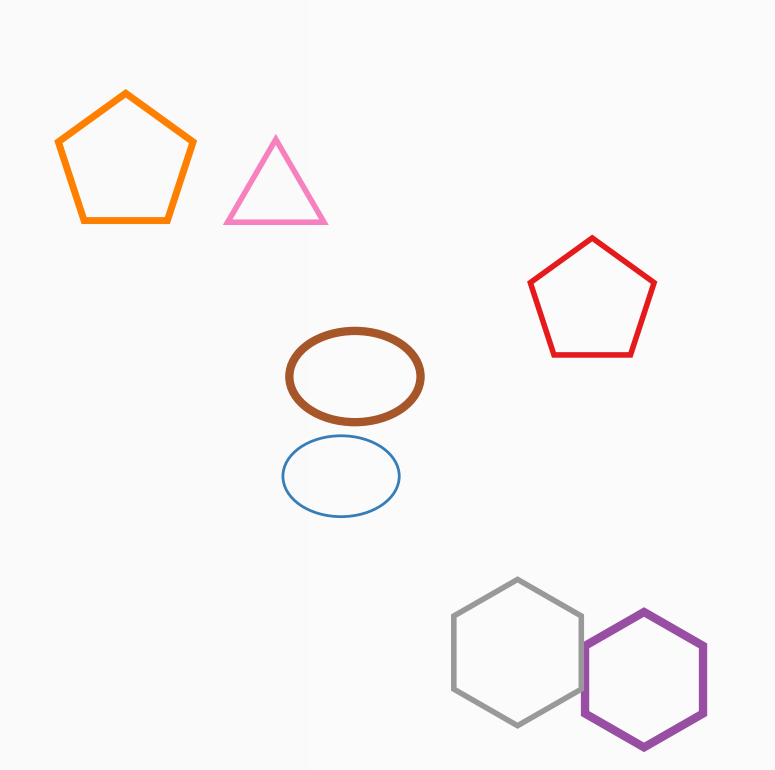[{"shape": "pentagon", "thickness": 2, "radius": 0.42, "center": [0.764, 0.607]}, {"shape": "oval", "thickness": 1, "radius": 0.38, "center": [0.44, 0.382]}, {"shape": "hexagon", "thickness": 3, "radius": 0.44, "center": [0.831, 0.117]}, {"shape": "pentagon", "thickness": 2.5, "radius": 0.46, "center": [0.162, 0.787]}, {"shape": "oval", "thickness": 3, "radius": 0.42, "center": [0.458, 0.511]}, {"shape": "triangle", "thickness": 2, "radius": 0.36, "center": [0.356, 0.747]}, {"shape": "hexagon", "thickness": 2, "radius": 0.47, "center": [0.668, 0.153]}]